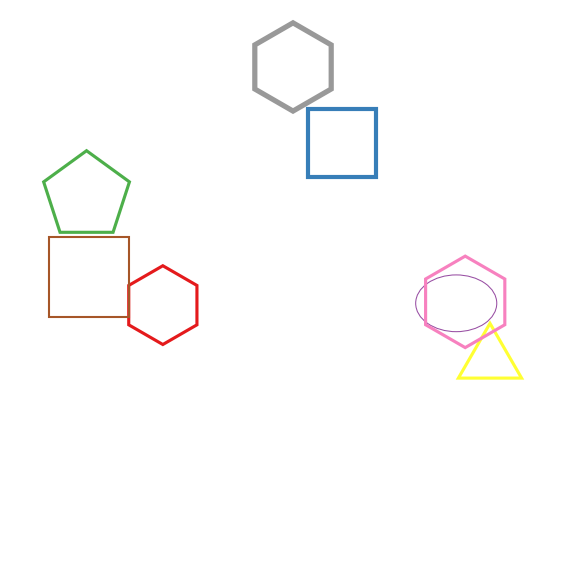[{"shape": "hexagon", "thickness": 1.5, "radius": 0.34, "center": [0.282, 0.471]}, {"shape": "square", "thickness": 2, "radius": 0.29, "center": [0.592, 0.751]}, {"shape": "pentagon", "thickness": 1.5, "radius": 0.39, "center": [0.15, 0.66]}, {"shape": "oval", "thickness": 0.5, "radius": 0.35, "center": [0.79, 0.474]}, {"shape": "triangle", "thickness": 1.5, "radius": 0.32, "center": [0.848, 0.376]}, {"shape": "square", "thickness": 1, "radius": 0.35, "center": [0.154, 0.519]}, {"shape": "hexagon", "thickness": 1.5, "radius": 0.4, "center": [0.806, 0.476]}, {"shape": "hexagon", "thickness": 2.5, "radius": 0.38, "center": [0.507, 0.883]}]